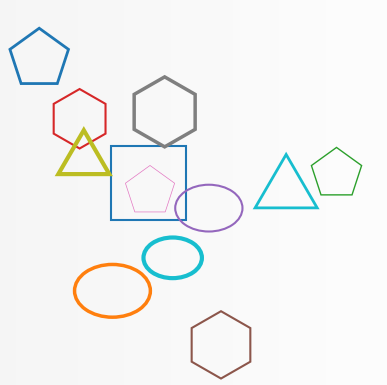[{"shape": "pentagon", "thickness": 2, "radius": 0.4, "center": [0.101, 0.847]}, {"shape": "square", "thickness": 1.5, "radius": 0.48, "center": [0.383, 0.525]}, {"shape": "oval", "thickness": 2.5, "radius": 0.49, "center": [0.29, 0.245]}, {"shape": "pentagon", "thickness": 1, "radius": 0.34, "center": [0.868, 0.549]}, {"shape": "hexagon", "thickness": 1.5, "radius": 0.39, "center": [0.205, 0.692]}, {"shape": "oval", "thickness": 1.5, "radius": 0.43, "center": [0.539, 0.459]}, {"shape": "hexagon", "thickness": 1.5, "radius": 0.44, "center": [0.57, 0.104]}, {"shape": "pentagon", "thickness": 0.5, "radius": 0.33, "center": [0.387, 0.503]}, {"shape": "hexagon", "thickness": 2.5, "radius": 0.45, "center": [0.425, 0.709]}, {"shape": "triangle", "thickness": 3, "radius": 0.38, "center": [0.216, 0.586]}, {"shape": "oval", "thickness": 3, "radius": 0.38, "center": [0.446, 0.33]}, {"shape": "triangle", "thickness": 2, "radius": 0.46, "center": [0.738, 0.506]}]